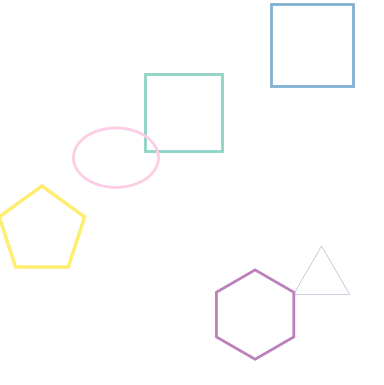[{"shape": "square", "thickness": 2, "radius": 0.5, "center": [0.477, 0.708]}, {"shape": "triangle", "thickness": 0.5, "radius": 0.42, "center": [0.835, 0.277]}, {"shape": "square", "thickness": 2, "radius": 0.53, "center": [0.81, 0.884]}, {"shape": "oval", "thickness": 2, "radius": 0.55, "center": [0.301, 0.59]}, {"shape": "hexagon", "thickness": 2, "radius": 0.58, "center": [0.663, 0.183]}, {"shape": "pentagon", "thickness": 2.5, "radius": 0.58, "center": [0.109, 0.401]}]